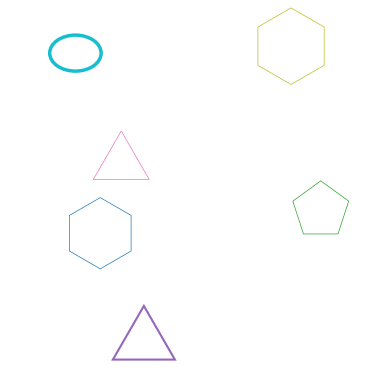[{"shape": "hexagon", "thickness": 0.5, "radius": 0.46, "center": [0.26, 0.394]}, {"shape": "pentagon", "thickness": 0.5, "radius": 0.38, "center": [0.833, 0.454]}, {"shape": "triangle", "thickness": 1.5, "radius": 0.46, "center": [0.374, 0.112]}, {"shape": "triangle", "thickness": 0.5, "radius": 0.42, "center": [0.315, 0.576]}, {"shape": "hexagon", "thickness": 0.5, "radius": 0.5, "center": [0.756, 0.88]}, {"shape": "oval", "thickness": 2.5, "radius": 0.33, "center": [0.196, 0.862]}]